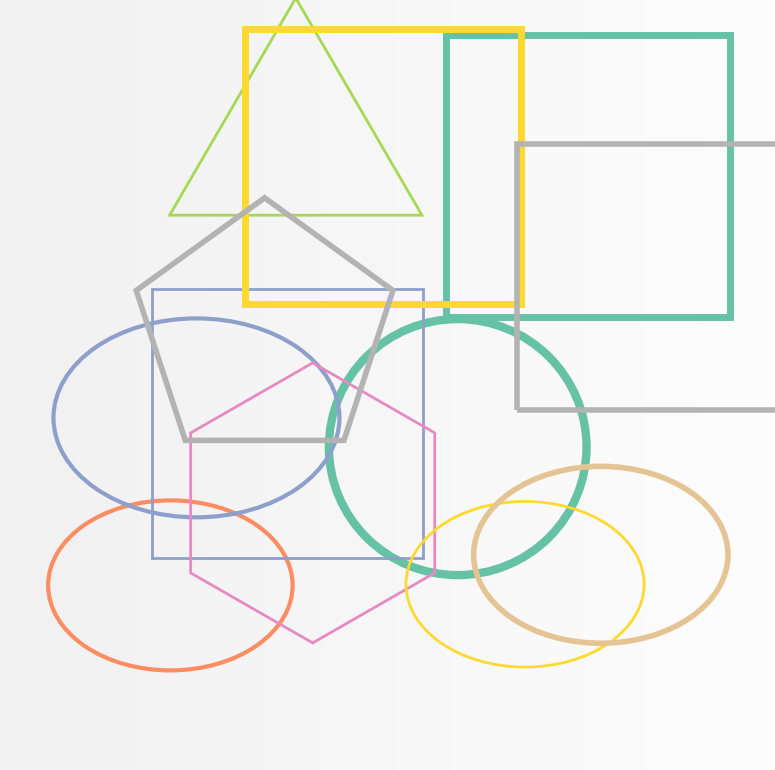[{"shape": "circle", "thickness": 3, "radius": 0.83, "center": [0.591, 0.419]}, {"shape": "square", "thickness": 2.5, "radius": 0.92, "center": [0.759, 0.772]}, {"shape": "oval", "thickness": 1.5, "radius": 0.79, "center": [0.22, 0.24]}, {"shape": "oval", "thickness": 1.5, "radius": 0.92, "center": [0.253, 0.457]}, {"shape": "square", "thickness": 1, "radius": 0.87, "center": [0.371, 0.45]}, {"shape": "hexagon", "thickness": 1, "radius": 0.91, "center": [0.403, 0.347]}, {"shape": "triangle", "thickness": 1, "radius": 0.94, "center": [0.382, 0.814]}, {"shape": "square", "thickness": 2.5, "radius": 0.89, "center": [0.494, 0.784]}, {"shape": "oval", "thickness": 1, "radius": 0.77, "center": [0.677, 0.241]}, {"shape": "oval", "thickness": 2, "radius": 0.82, "center": [0.775, 0.28]}, {"shape": "square", "thickness": 2, "radius": 0.86, "center": [0.84, 0.64]}, {"shape": "pentagon", "thickness": 2, "radius": 0.87, "center": [0.341, 0.569]}]